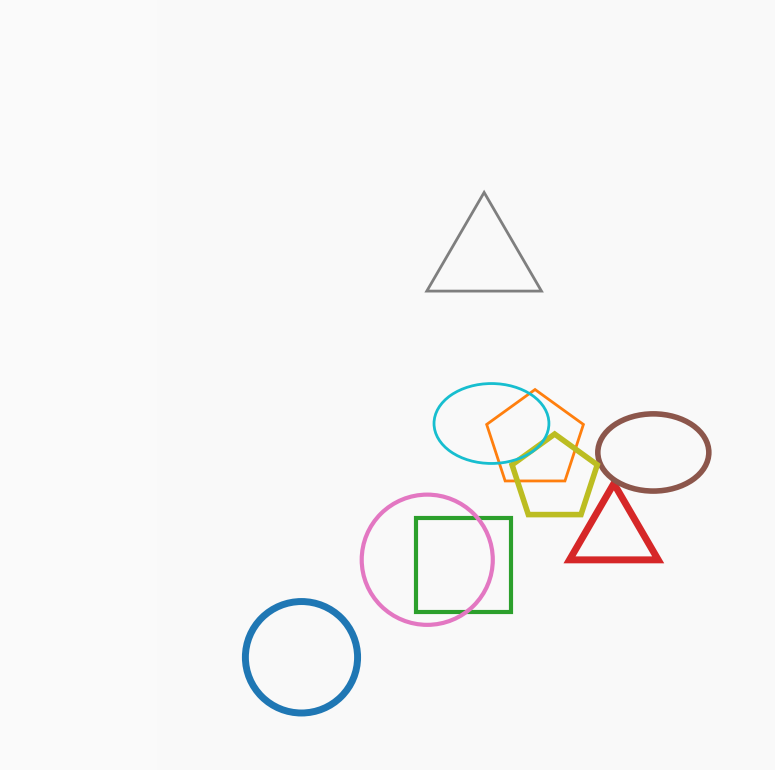[{"shape": "circle", "thickness": 2.5, "radius": 0.36, "center": [0.389, 0.146]}, {"shape": "pentagon", "thickness": 1, "radius": 0.33, "center": [0.69, 0.428]}, {"shape": "square", "thickness": 1.5, "radius": 0.31, "center": [0.598, 0.266]}, {"shape": "triangle", "thickness": 2.5, "radius": 0.33, "center": [0.792, 0.306]}, {"shape": "oval", "thickness": 2, "radius": 0.36, "center": [0.843, 0.412]}, {"shape": "circle", "thickness": 1.5, "radius": 0.42, "center": [0.551, 0.273]}, {"shape": "triangle", "thickness": 1, "radius": 0.43, "center": [0.625, 0.665]}, {"shape": "pentagon", "thickness": 2, "radius": 0.29, "center": [0.716, 0.378]}, {"shape": "oval", "thickness": 1, "radius": 0.37, "center": [0.634, 0.45]}]